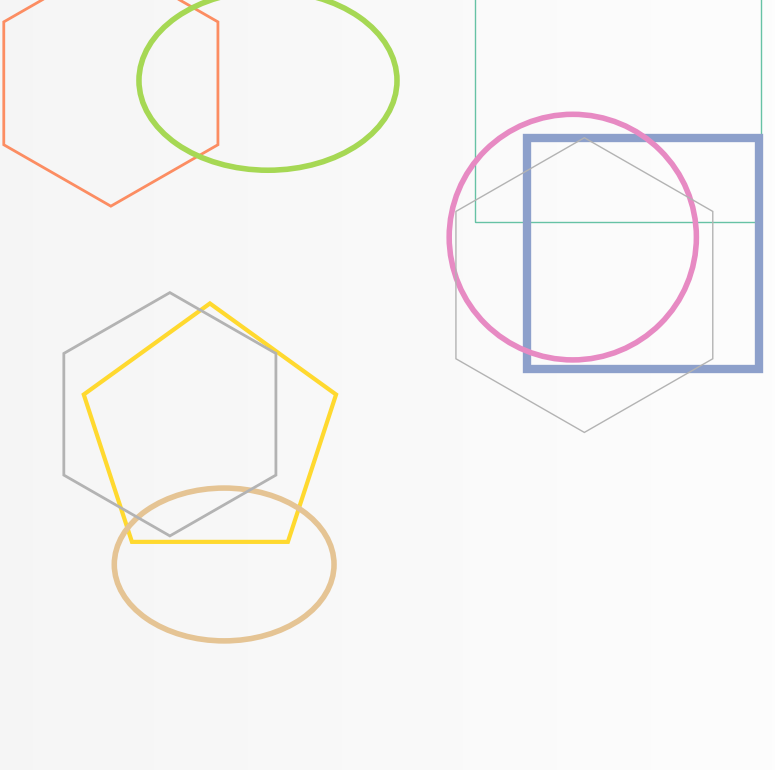[{"shape": "square", "thickness": 0.5, "radius": 0.92, "center": [0.797, 0.896]}, {"shape": "hexagon", "thickness": 1, "radius": 0.8, "center": [0.143, 0.892]}, {"shape": "square", "thickness": 3, "radius": 0.75, "center": [0.83, 0.67]}, {"shape": "circle", "thickness": 2, "radius": 0.8, "center": [0.739, 0.692]}, {"shape": "oval", "thickness": 2, "radius": 0.83, "center": [0.346, 0.895]}, {"shape": "pentagon", "thickness": 1.5, "radius": 0.86, "center": [0.271, 0.435]}, {"shape": "oval", "thickness": 2, "radius": 0.71, "center": [0.289, 0.267]}, {"shape": "hexagon", "thickness": 0.5, "radius": 0.96, "center": [0.754, 0.63]}, {"shape": "hexagon", "thickness": 1, "radius": 0.79, "center": [0.219, 0.462]}]